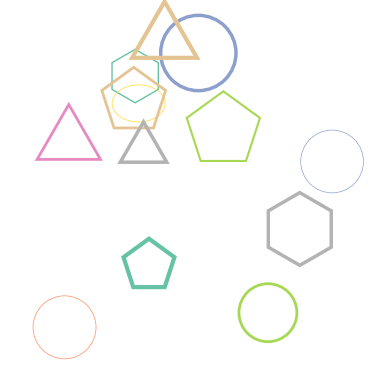[{"shape": "pentagon", "thickness": 3, "radius": 0.35, "center": [0.387, 0.31]}, {"shape": "hexagon", "thickness": 1, "radius": 0.35, "center": [0.351, 0.802]}, {"shape": "circle", "thickness": 0.5, "radius": 0.41, "center": [0.168, 0.15]}, {"shape": "circle", "thickness": 0.5, "radius": 0.41, "center": [0.863, 0.581]}, {"shape": "circle", "thickness": 2.5, "radius": 0.49, "center": [0.515, 0.862]}, {"shape": "triangle", "thickness": 2, "radius": 0.48, "center": [0.179, 0.633]}, {"shape": "circle", "thickness": 2, "radius": 0.38, "center": [0.696, 0.188]}, {"shape": "pentagon", "thickness": 1.5, "radius": 0.5, "center": [0.58, 0.663]}, {"shape": "oval", "thickness": 0.5, "radius": 0.34, "center": [0.36, 0.731]}, {"shape": "triangle", "thickness": 3, "radius": 0.49, "center": [0.428, 0.898]}, {"shape": "pentagon", "thickness": 2, "radius": 0.44, "center": [0.347, 0.738]}, {"shape": "hexagon", "thickness": 2.5, "radius": 0.47, "center": [0.779, 0.405]}, {"shape": "triangle", "thickness": 2.5, "radius": 0.35, "center": [0.373, 0.614]}]